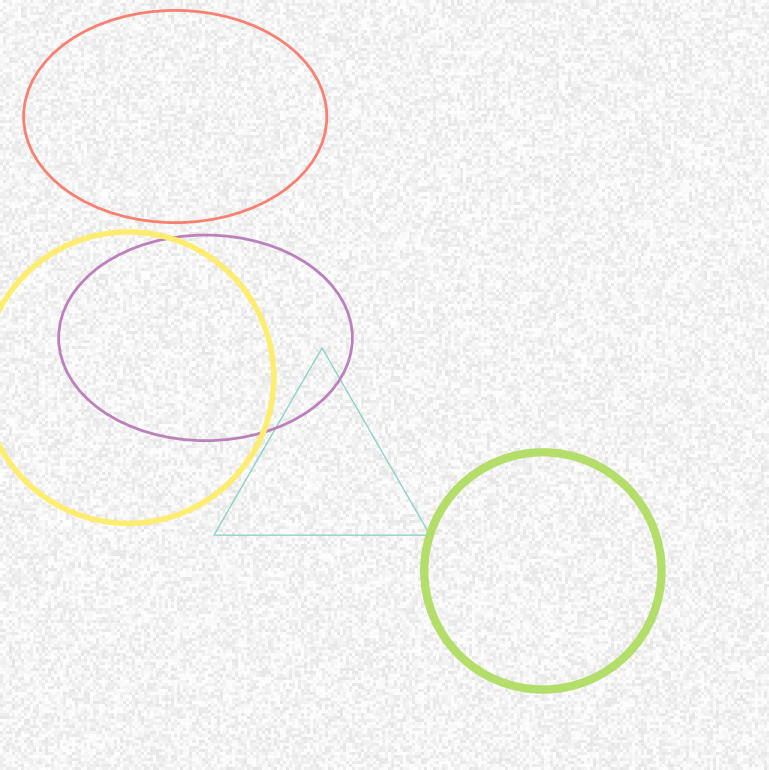[{"shape": "triangle", "thickness": 0.5, "radius": 0.81, "center": [0.418, 0.386]}, {"shape": "oval", "thickness": 1, "radius": 0.98, "center": [0.228, 0.849]}, {"shape": "circle", "thickness": 3, "radius": 0.77, "center": [0.705, 0.259]}, {"shape": "oval", "thickness": 1, "radius": 0.95, "center": [0.267, 0.561]}, {"shape": "circle", "thickness": 2, "radius": 0.95, "center": [0.166, 0.51]}]